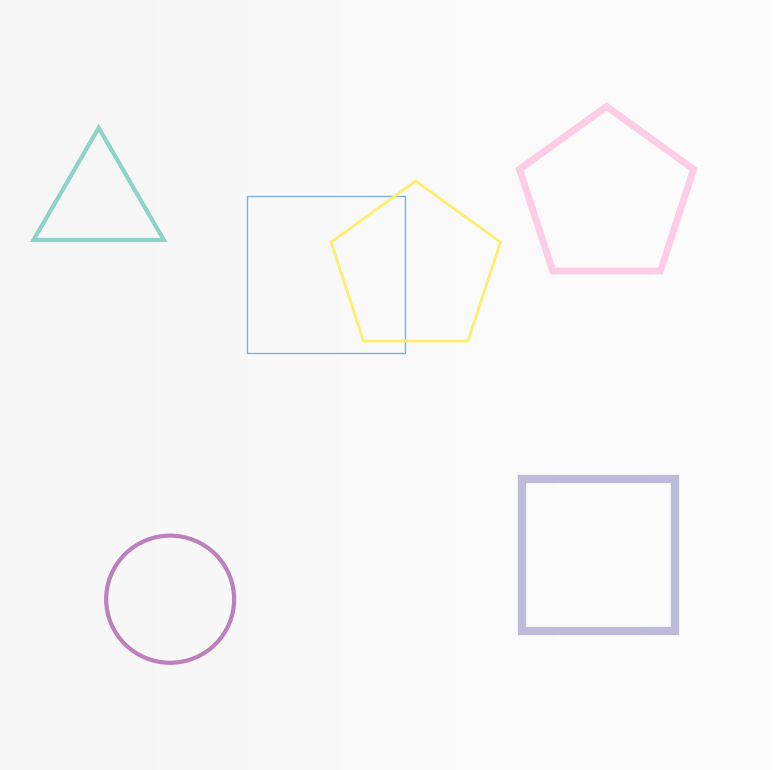[{"shape": "triangle", "thickness": 1.5, "radius": 0.49, "center": [0.127, 0.737]}, {"shape": "square", "thickness": 3, "radius": 0.49, "center": [0.772, 0.279]}, {"shape": "square", "thickness": 0.5, "radius": 0.51, "center": [0.421, 0.643]}, {"shape": "pentagon", "thickness": 2.5, "radius": 0.59, "center": [0.783, 0.744]}, {"shape": "circle", "thickness": 1.5, "radius": 0.41, "center": [0.22, 0.222]}, {"shape": "pentagon", "thickness": 1, "radius": 0.57, "center": [0.536, 0.65]}]